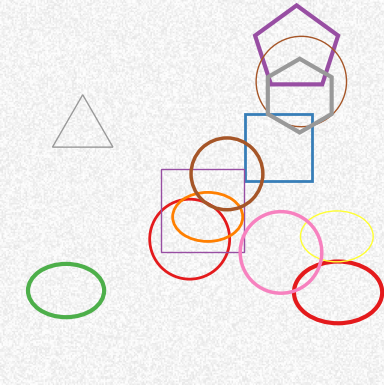[{"shape": "circle", "thickness": 2, "radius": 0.52, "center": [0.493, 0.379]}, {"shape": "oval", "thickness": 3, "radius": 0.57, "center": [0.878, 0.241]}, {"shape": "square", "thickness": 2, "radius": 0.43, "center": [0.724, 0.617]}, {"shape": "oval", "thickness": 3, "radius": 0.49, "center": [0.172, 0.245]}, {"shape": "pentagon", "thickness": 3, "radius": 0.57, "center": [0.77, 0.873]}, {"shape": "square", "thickness": 1, "radius": 0.53, "center": [0.526, 0.453]}, {"shape": "oval", "thickness": 2, "radius": 0.45, "center": [0.539, 0.437]}, {"shape": "oval", "thickness": 1, "radius": 0.47, "center": [0.875, 0.386]}, {"shape": "circle", "thickness": 2.5, "radius": 0.47, "center": [0.589, 0.548]}, {"shape": "circle", "thickness": 1, "radius": 0.59, "center": [0.783, 0.788]}, {"shape": "circle", "thickness": 2.5, "radius": 0.53, "center": [0.73, 0.344]}, {"shape": "hexagon", "thickness": 3, "radius": 0.48, "center": [0.778, 0.752]}, {"shape": "triangle", "thickness": 1, "radius": 0.45, "center": [0.215, 0.663]}]